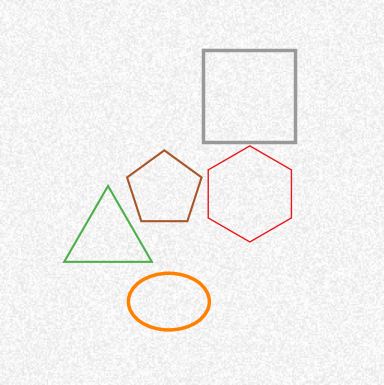[{"shape": "hexagon", "thickness": 1, "radius": 0.62, "center": [0.649, 0.496]}, {"shape": "triangle", "thickness": 1.5, "radius": 0.66, "center": [0.281, 0.386]}, {"shape": "oval", "thickness": 2.5, "radius": 0.53, "center": [0.439, 0.217]}, {"shape": "pentagon", "thickness": 1.5, "radius": 0.51, "center": [0.427, 0.508]}, {"shape": "square", "thickness": 2.5, "radius": 0.6, "center": [0.647, 0.75]}]